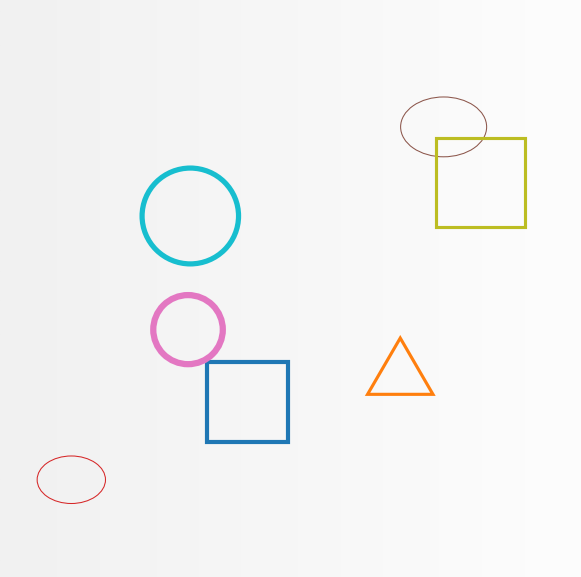[{"shape": "square", "thickness": 2, "radius": 0.35, "center": [0.425, 0.303]}, {"shape": "triangle", "thickness": 1.5, "radius": 0.32, "center": [0.689, 0.349]}, {"shape": "oval", "thickness": 0.5, "radius": 0.29, "center": [0.123, 0.168]}, {"shape": "oval", "thickness": 0.5, "radius": 0.37, "center": [0.763, 0.779]}, {"shape": "circle", "thickness": 3, "radius": 0.3, "center": [0.324, 0.428]}, {"shape": "square", "thickness": 1.5, "radius": 0.38, "center": [0.827, 0.683]}, {"shape": "circle", "thickness": 2.5, "radius": 0.41, "center": [0.327, 0.625]}]